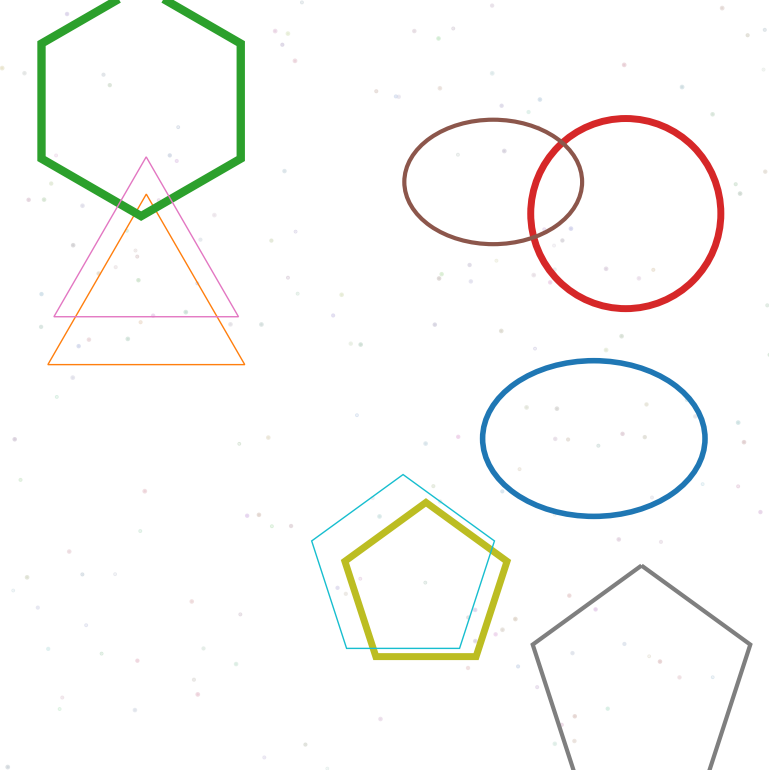[{"shape": "oval", "thickness": 2, "radius": 0.72, "center": [0.771, 0.43]}, {"shape": "triangle", "thickness": 0.5, "radius": 0.74, "center": [0.19, 0.6]}, {"shape": "hexagon", "thickness": 3, "radius": 0.75, "center": [0.183, 0.869]}, {"shape": "circle", "thickness": 2.5, "radius": 0.62, "center": [0.813, 0.723]}, {"shape": "oval", "thickness": 1.5, "radius": 0.58, "center": [0.641, 0.764]}, {"shape": "triangle", "thickness": 0.5, "radius": 0.69, "center": [0.19, 0.658]}, {"shape": "pentagon", "thickness": 1.5, "radius": 0.74, "center": [0.833, 0.117]}, {"shape": "pentagon", "thickness": 2.5, "radius": 0.55, "center": [0.553, 0.237]}, {"shape": "pentagon", "thickness": 0.5, "radius": 0.62, "center": [0.523, 0.259]}]